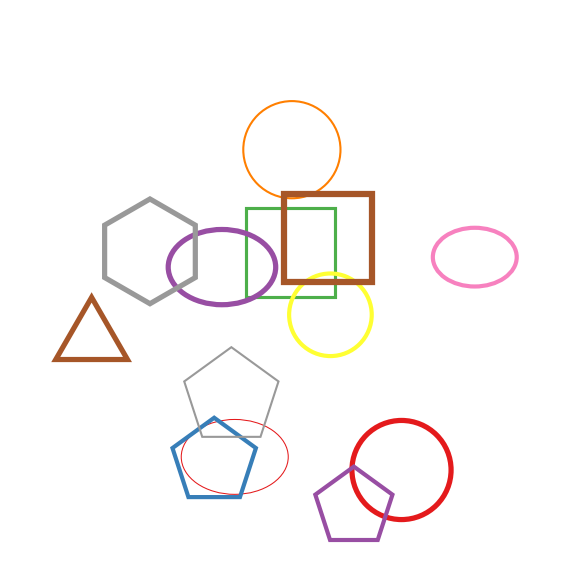[{"shape": "oval", "thickness": 0.5, "radius": 0.46, "center": [0.406, 0.208]}, {"shape": "circle", "thickness": 2.5, "radius": 0.43, "center": [0.695, 0.185]}, {"shape": "pentagon", "thickness": 2, "radius": 0.38, "center": [0.371, 0.2]}, {"shape": "square", "thickness": 1.5, "radius": 0.38, "center": [0.503, 0.562]}, {"shape": "oval", "thickness": 2.5, "radius": 0.47, "center": [0.384, 0.537]}, {"shape": "pentagon", "thickness": 2, "radius": 0.35, "center": [0.613, 0.121]}, {"shape": "circle", "thickness": 1, "radius": 0.42, "center": [0.505, 0.74]}, {"shape": "circle", "thickness": 2, "radius": 0.36, "center": [0.572, 0.454]}, {"shape": "square", "thickness": 3, "radius": 0.38, "center": [0.568, 0.587]}, {"shape": "triangle", "thickness": 2.5, "radius": 0.36, "center": [0.159, 0.412]}, {"shape": "oval", "thickness": 2, "radius": 0.36, "center": [0.822, 0.554]}, {"shape": "pentagon", "thickness": 1, "radius": 0.43, "center": [0.401, 0.312]}, {"shape": "hexagon", "thickness": 2.5, "radius": 0.45, "center": [0.26, 0.564]}]